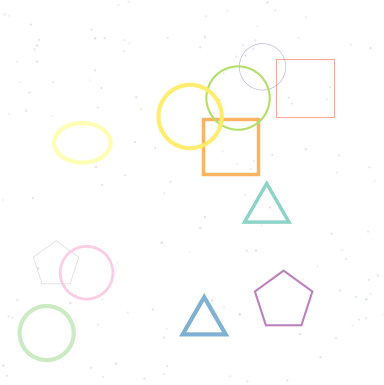[{"shape": "triangle", "thickness": 2.5, "radius": 0.33, "center": [0.693, 0.456]}, {"shape": "oval", "thickness": 3, "radius": 0.37, "center": [0.214, 0.629]}, {"shape": "circle", "thickness": 0.5, "radius": 0.3, "center": [0.682, 0.826]}, {"shape": "square", "thickness": 0.5, "radius": 0.38, "center": [0.793, 0.772]}, {"shape": "triangle", "thickness": 3, "radius": 0.32, "center": [0.53, 0.164]}, {"shape": "square", "thickness": 2.5, "radius": 0.36, "center": [0.598, 0.62]}, {"shape": "circle", "thickness": 1.5, "radius": 0.41, "center": [0.618, 0.745]}, {"shape": "circle", "thickness": 2, "radius": 0.34, "center": [0.225, 0.292]}, {"shape": "pentagon", "thickness": 0.5, "radius": 0.31, "center": [0.146, 0.313]}, {"shape": "pentagon", "thickness": 1.5, "radius": 0.39, "center": [0.737, 0.219]}, {"shape": "circle", "thickness": 3, "radius": 0.35, "center": [0.121, 0.135]}, {"shape": "circle", "thickness": 3, "radius": 0.41, "center": [0.494, 0.697]}]